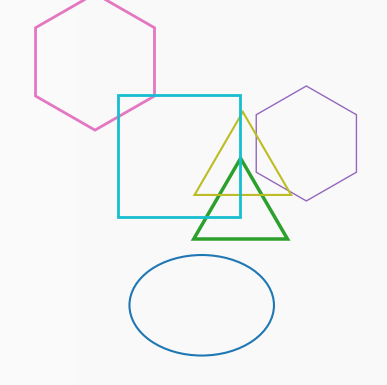[{"shape": "oval", "thickness": 1.5, "radius": 0.93, "center": [0.521, 0.207]}, {"shape": "triangle", "thickness": 2.5, "radius": 0.7, "center": [0.621, 0.449]}, {"shape": "hexagon", "thickness": 1, "radius": 0.75, "center": [0.791, 0.627]}, {"shape": "hexagon", "thickness": 2, "radius": 0.89, "center": [0.245, 0.839]}, {"shape": "triangle", "thickness": 1.5, "radius": 0.72, "center": [0.627, 0.566]}, {"shape": "square", "thickness": 2, "radius": 0.79, "center": [0.461, 0.595]}]